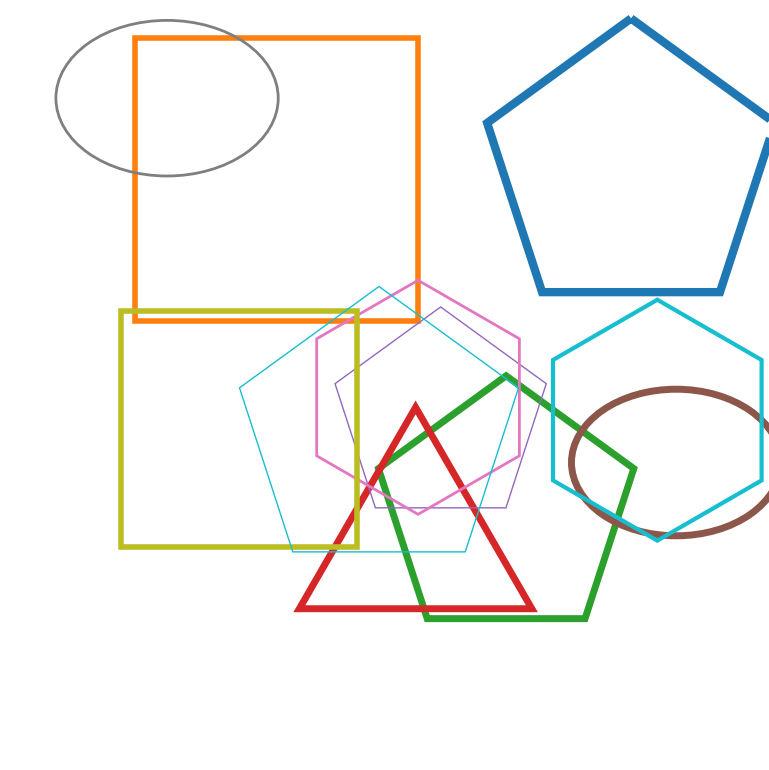[{"shape": "pentagon", "thickness": 3, "radius": 0.98, "center": [0.82, 0.78]}, {"shape": "square", "thickness": 2, "radius": 0.92, "center": [0.359, 0.767]}, {"shape": "pentagon", "thickness": 2.5, "radius": 0.87, "center": [0.657, 0.338]}, {"shape": "triangle", "thickness": 2.5, "radius": 0.87, "center": [0.54, 0.297]}, {"shape": "pentagon", "thickness": 0.5, "radius": 0.72, "center": [0.572, 0.457]}, {"shape": "oval", "thickness": 2.5, "radius": 0.68, "center": [0.878, 0.399]}, {"shape": "hexagon", "thickness": 1, "radius": 0.76, "center": [0.543, 0.484]}, {"shape": "oval", "thickness": 1, "radius": 0.72, "center": [0.217, 0.872]}, {"shape": "square", "thickness": 2, "radius": 0.77, "center": [0.311, 0.443]}, {"shape": "hexagon", "thickness": 1.5, "radius": 0.78, "center": [0.854, 0.454]}, {"shape": "pentagon", "thickness": 0.5, "radius": 0.95, "center": [0.492, 0.437]}]